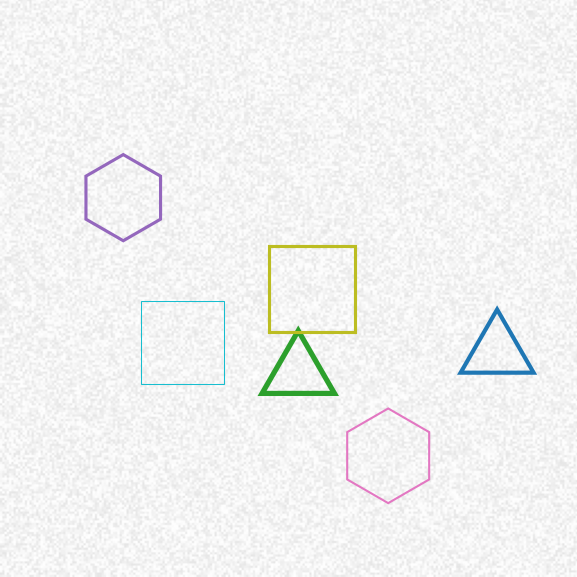[{"shape": "triangle", "thickness": 2, "radius": 0.36, "center": [0.861, 0.39]}, {"shape": "triangle", "thickness": 2.5, "radius": 0.36, "center": [0.516, 0.354]}, {"shape": "hexagon", "thickness": 1.5, "radius": 0.37, "center": [0.213, 0.657]}, {"shape": "hexagon", "thickness": 1, "radius": 0.41, "center": [0.672, 0.21]}, {"shape": "square", "thickness": 1.5, "radius": 0.37, "center": [0.54, 0.499]}, {"shape": "square", "thickness": 0.5, "radius": 0.36, "center": [0.316, 0.405]}]